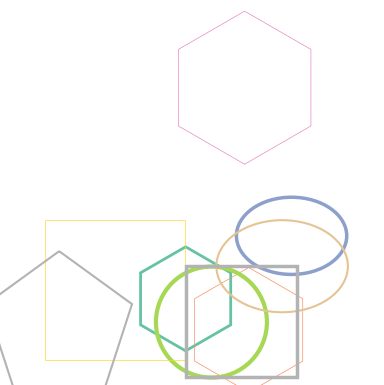[{"shape": "hexagon", "thickness": 2, "radius": 0.68, "center": [0.482, 0.224]}, {"shape": "hexagon", "thickness": 0.5, "radius": 0.81, "center": [0.646, 0.143]}, {"shape": "oval", "thickness": 2.5, "radius": 0.72, "center": [0.757, 0.387]}, {"shape": "hexagon", "thickness": 0.5, "radius": 0.99, "center": [0.635, 0.772]}, {"shape": "circle", "thickness": 3, "radius": 0.72, "center": [0.549, 0.163]}, {"shape": "square", "thickness": 0.5, "radius": 0.91, "center": [0.297, 0.247]}, {"shape": "oval", "thickness": 1.5, "radius": 0.85, "center": [0.733, 0.309]}, {"shape": "pentagon", "thickness": 1.5, "radius": 1.0, "center": [0.154, 0.149]}, {"shape": "square", "thickness": 2.5, "radius": 0.72, "center": [0.627, 0.165]}]